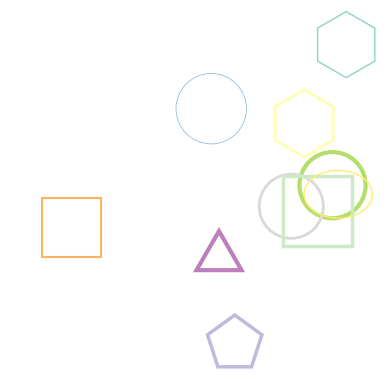[{"shape": "hexagon", "thickness": 1, "radius": 0.43, "center": [0.899, 0.884]}, {"shape": "hexagon", "thickness": 2, "radius": 0.44, "center": [0.79, 0.679]}, {"shape": "pentagon", "thickness": 2.5, "radius": 0.37, "center": [0.61, 0.107]}, {"shape": "circle", "thickness": 0.5, "radius": 0.46, "center": [0.549, 0.718]}, {"shape": "square", "thickness": 1.5, "radius": 0.38, "center": [0.185, 0.409]}, {"shape": "circle", "thickness": 3, "radius": 0.43, "center": [0.864, 0.519]}, {"shape": "circle", "thickness": 2, "radius": 0.42, "center": [0.757, 0.464]}, {"shape": "triangle", "thickness": 3, "radius": 0.34, "center": [0.569, 0.332]}, {"shape": "square", "thickness": 2.5, "radius": 0.45, "center": [0.824, 0.452]}, {"shape": "oval", "thickness": 1, "radius": 0.44, "center": [0.879, 0.495]}]